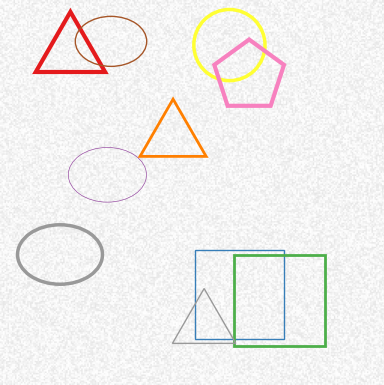[{"shape": "triangle", "thickness": 3, "radius": 0.52, "center": [0.183, 0.865]}, {"shape": "square", "thickness": 1, "radius": 0.58, "center": [0.622, 0.235]}, {"shape": "square", "thickness": 2, "radius": 0.59, "center": [0.727, 0.22]}, {"shape": "oval", "thickness": 0.5, "radius": 0.51, "center": [0.279, 0.546]}, {"shape": "triangle", "thickness": 2, "radius": 0.5, "center": [0.45, 0.643]}, {"shape": "circle", "thickness": 2.5, "radius": 0.46, "center": [0.596, 0.883]}, {"shape": "oval", "thickness": 1, "radius": 0.46, "center": [0.288, 0.893]}, {"shape": "pentagon", "thickness": 3, "radius": 0.48, "center": [0.647, 0.802]}, {"shape": "triangle", "thickness": 1, "radius": 0.48, "center": [0.53, 0.156]}, {"shape": "oval", "thickness": 2.5, "radius": 0.55, "center": [0.156, 0.339]}]